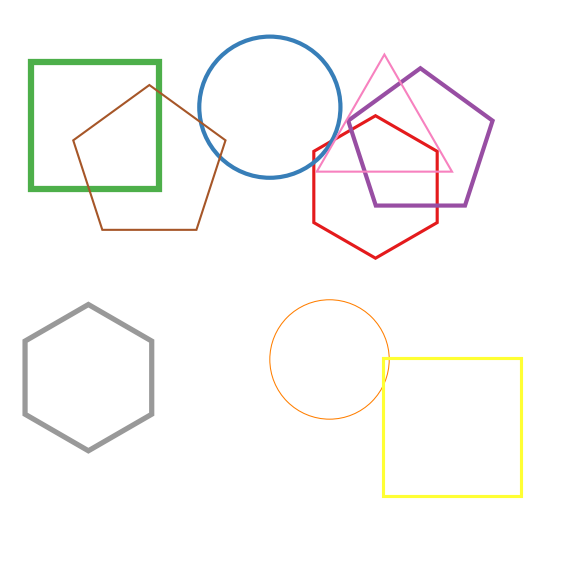[{"shape": "hexagon", "thickness": 1.5, "radius": 0.62, "center": [0.65, 0.675]}, {"shape": "circle", "thickness": 2, "radius": 0.61, "center": [0.467, 0.814]}, {"shape": "square", "thickness": 3, "radius": 0.55, "center": [0.164, 0.782]}, {"shape": "pentagon", "thickness": 2, "radius": 0.66, "center": [0.728, 0.75]}, {"shape": "circle", "thickness": 0.5, "radius": 0.52, "center": [0.571, 0.377]}, {"shape": "square", "thickness": 1.5, "radius": 0.6, "center": [0.782, 0.26]}, {"shape": "pentagon", "thickness": 1, "radius": 0.69, "center": [0.259, 0.713]}, {"shape": "triangle", "thickness": 1, "radius": 0.68, "center": [0.666, 0.77]}, {"shape": "hexagon", "thickness": 2.5, "radius": 0.63, "center": [0.153, 0.345]}]